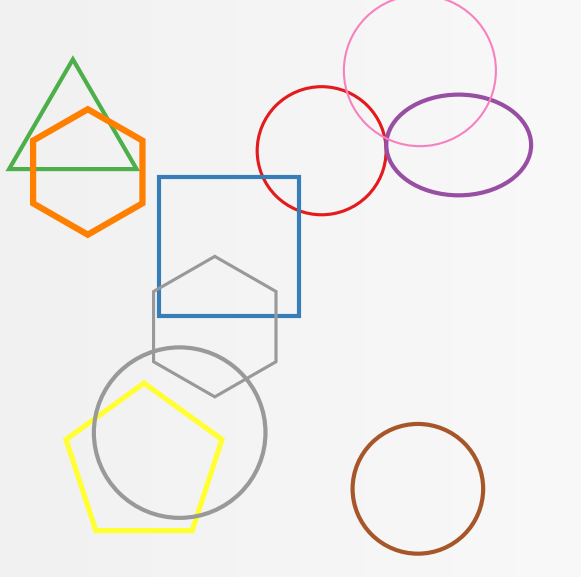[{"shape": "circle", "thickness": 1.5, "radius": 0.55, "center": [0.553, 0.738]}, {"shape": "square", "thickness": 2, "radius": 0.6, "center": [0.394, 0.573]}, {"shape": "triangle", "thickness": 2, "radius": 0.63, "center": [0.125, 0.77]}, {"shape": "oval", "thickness": 2, "radius": 0.62, "center": [0.789, 0.748]}, {"shape": "hexagon", "thickness": 3, "radius": 0.54, "center": [0.151, 0.701]}, {"shape": "pentagon", "thickness": 2.5, "radius": 0.71, "center": [0.248, 0.195]}, {"shape": "circle", "thickness": 2, "radius": 0.56, "center": [0.719, 0.153]}, {"shape": "circle", "thickness": 1, "radius": 0.65, "center": [0.722, 0.877]}, {"shape": "hexagon", "thickness": 1.5, "radius": 0.61, "center": [0.37, 0.434]}, {"shape": "circle", "thickness": 2, "radius": 0.74, "center": [0.309, 0.25]}]